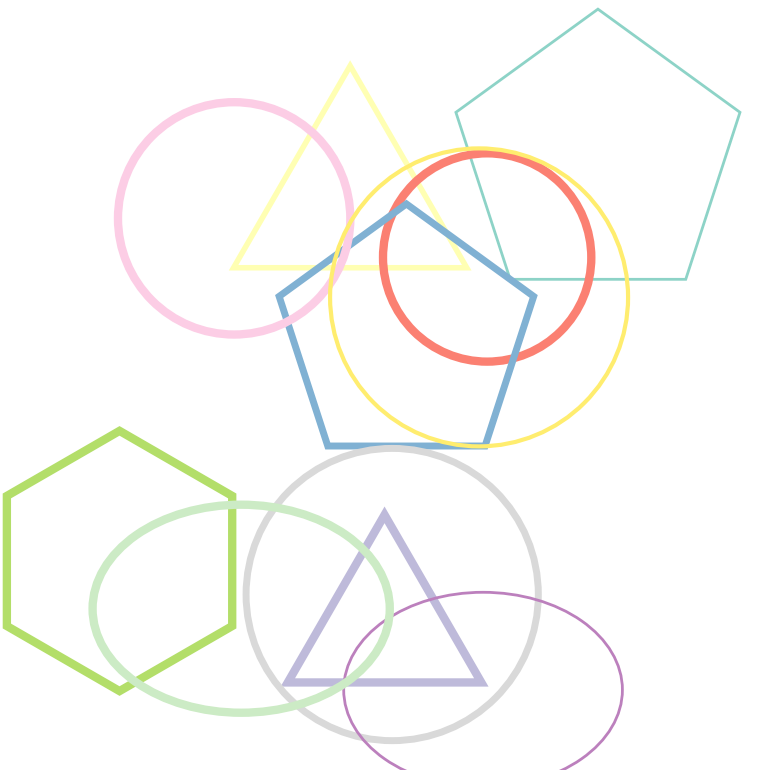[{"shape": "pentagon", "thickness": 1, "radius": 0.97, "center": [0.777, 0.794]}, {"shape": "triangle", "thickness": 2, "radius": 0.87, "center": [0.455, 0.74]}, {"shape": "triangle", "thickness": 3, "radius": 0.73, "center": [0.499, 0.186]}, {"shape": "circle", "thickness": 3, "radius": 0.68, "center": [0.633, 0.666]}, {"shape": "pentagon", "thickness": 2.5, "radius": 0.87, "center": [0.528, 0.561]}, {"shape": "hexagon", "thickness": 3, "radius": 0.84, "center": [0.155, 0.271]}, {"shape": "circle", "thickness": 3, "radius": 0.75, "center": [0.304, 0.716]}, {"shape": "circle", "thickness": 2.5, "radius": 0.95, "center": [0.509, 0.228]}, {"shape": "oval", "thickness": 1, "radius": 0.9, "center": [0.627, 0.104]}, {"shape": "oval", "thickness": 3, "radius": 0.96, "center": [0.313, 0.209]}, {"shape": "circle", "thickness": 1.5, "radius": 0.97, "center": [0.622, 0.614]}]